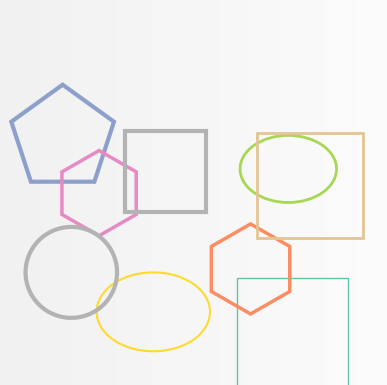[{"shape": "square", "thickness": 1, "radius": 0.71, "center": [0.755, 0.134]}, {"shape": "hexagon", "thickness": 2.5, "radius": 0.58, "center": [0.647, 0.301]}, {"shape": "pentagon", "thickness": 3, "radius": 0.7, "center": [0.162, 0.641]}, {"shape": "hexagon", "thickness": 2.5, "radius": 0.55, "center": [0.256, 0.498]}, {"shape": "oval", "thickness": 2, "radius": 0.62, "center": [0.744, 0.561]}, {"shape": "oval", "thickness": 1.5, "radius": 0.73, "center": [0.396, 0.19]}, {"shape": "square", "thickness": 2, "radius": 0.68, "center": [0.8, 0.518]}, {"shape": "circle", "thickness": 3, "radius": 0.59, "center": [0.184, 0.292]}, {"shape": "square", "thickness": 3, "radius": 0.52, "center": [0.427, 0.555]}]